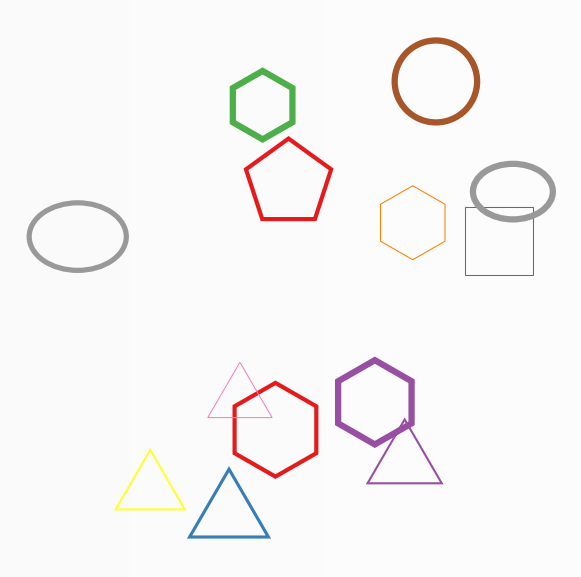[{"shape": "pentagon", "thickness": 2, "radius": 0.39, "center": [0.496, 0.682]}, {"shape": "hexagon", "thickness": 2, "radius": 0.41, "center": [0.474, 0.255]}, {"shape": "triangle", "thickness": 1.5, "radius": 0.39, "center": [0.394, 0.108]}, {"shape": "hexagon", "thickness": 3, "radius": 0.3, "center": [0.452, 0.817]}, {"shape": "hexagon", "thickness": 3, "radius": 0.36, "center": [0.645, 0.302]}, {"shape": "triangle", "thickness": 1, "radius": 0.37, "center": [0.696, 0.199]}, {"shape": "hexagon", "thickness": 0.5, "radius": 0.32, "center": [0.71, 0.613]}, {"shape": "triangle", "thickness": 1, "radius": 0.34, "center": [0.259, 0.151]}, {"shape": "square", "thickness": 0.5, "radius": 0.29, "center": [0.858, 0.582]}, {"shape": "circle", "thickness": 3, "radius": 0.35, "center": [0.75, 0.858]}, {"shape": "triangle", "thickness": 0.5, "radius": 0.32, "center": [0.413, 0.308]}, {"shape": "oval", "thickness": 3, "radius": 0.34, "center": [0.882, 0.667]}, {"shape": "oval", "thickness": 2.5, "radius": 0.42, "center": [0.134, 0.589]}]